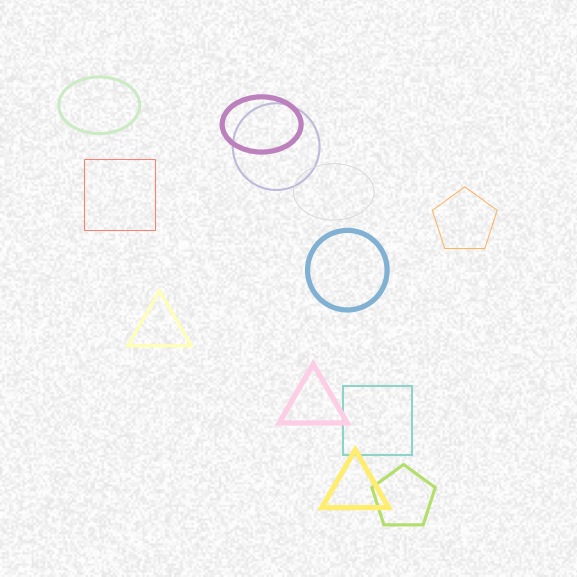[{"shape": "square", "thickness": 1, "radius": 0.3, "center": [0.653, 0.271]}, {"shape": "triangle", "thickness": 1.5, "radius": 0.32, "center": [0.276, 0.432]}, {"shape": "circle", "thickness": 1, "radius": 0.38, "center": [0.478, 0.745]}, {"shape": "square", "thickness": 0.5, "radius": 0.31, "center": [0.207, 0.662]}, {"shape": "circle", "thickness": 2.5, "radius": 0.34, "center": [0.601, 0.531]}, {"shape": "pentagon", "thickness": 0.5, "radius": 0.3, "center": [0.805, 0.617]}, {"shape": "pentagon", "thickness": 1.5, "radius": 0.29, "center": [0.699, 0.137]}, {"shape": "triangle", "thickness": 2.5, "radius": 0.34, "center": [0.542, 0.301]}, {"shape": "oval", "thickness": 0.5, "radius": 0.35, "center": [0.578, 0.667]}, {"shape": "oval", "thickness": 2.5, "radius": 0.34, "center": [0.453, 0.784]}, {"shape": "oval", "thickness": 1.5, "radius": 0.35, "center": [0.172, 0.817]}, {"shape": "triangle", "thickness": 2.5, "radius": 0.33, "center": [0.615, 0.154]}]